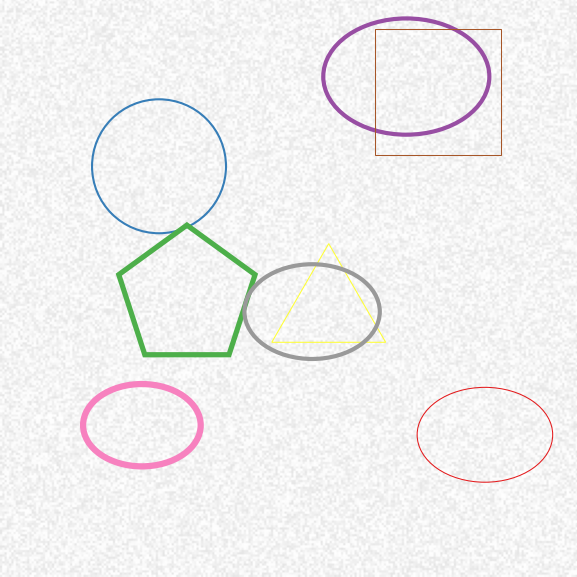[{"shape": "oval", "thickness": 0.5, "radius": 0.59, "center": [0.84, 0.246]}, {"shape": "circle", "thickness": 1, "radius": 0.58, "center": [0.275, 0.711]}, {"shape": "pentagon", "thickness": 2.5, "radius": 0.62, "center": [0.324, 0.485]}, {"shape": "oval", "thickness": 2, "radius": 0.72, "center": [0.704, 0.867]}, {"shape": "triangle", "thickness": 0.5, "radius": 0.57, "center": [0.569, 0.463]}, {"shape": "square", "thickness": 0.5, "radius": 0.55, "center": [0.759, 0.84]}, {"shape": "oval", "thickness": 3, "radius": 0.51, "center": [0.246, 0.263]}, {"shape": "oval", "thickness": 2, "radius": 0.59, "center": [0.54, 0.46]}]